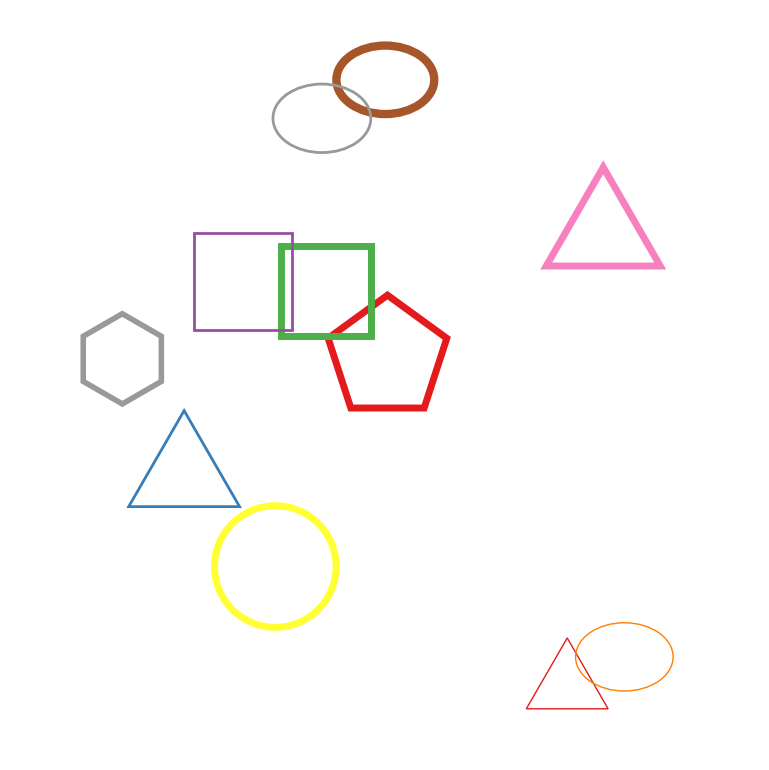[{"shape": "triangle", "thickness": 0.5, "radius": 0.31, "center": [0.737, 0.11]}, {"shape": "pentagon", "thickness": 2.5, "radius": 0.41, "center": [0.503, 0.536]}, {"shape": "triangle", "thickness": 1, "radius": 0.42, "center": [0.239, 0.384]}, {"shape": "square", "thickness": 2.5, "radius": 0.29, "center": [0.423, 0.622]}, {"shape": "square", "thickness": 1, "radius": 0.32, "center": [0.316, 0.635]}, {"shape": "oval", "thickness": 0.5, "radius": 0.32, "center": [0.811, 0.147]}, {"shape": "circle", "thickness": 2.5, "radius": 0.39, "center": [0.358, 0.264]}, {"shape": "oval", "thickness": 3, "radius": 0.32, "center": [0.5, 0.896]}, {"shape": "triangle", "thickness": 2.5, "radius": 0.43, "center": [0.783, 0.697]}, {"shape": "hexagon", "thickness": 2, "radius": 0.29, "center": [0.159, 0.534]}, {"shape": "oval", "thickness": 1, "radius": 0.32, "center": [0.418, 0.846]}]